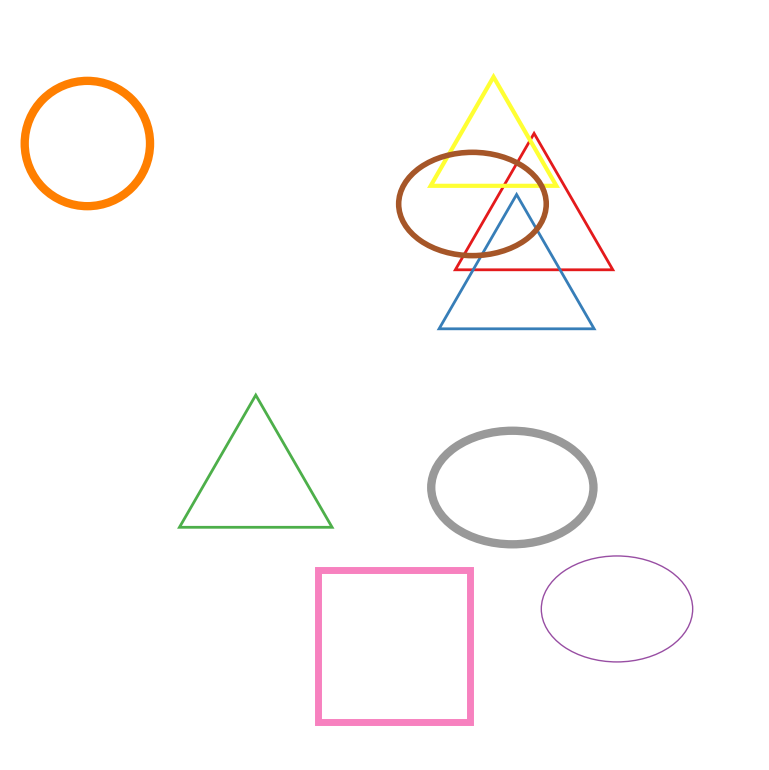[{"shape": "triangle", "thickness": 1, "radius": 0.59, "center": [0.694, 0.709]}, {"shape": "triangle", "thickness": 1, "radius": 0.58, "center": [0.671, 0.631]}, {"shape": "triangle", "thickness": 1, "radius": 0.57, "center": [0.332, 0.372]}, {"shape": "oval", "thickness": 0.5, "radius": 0.49, "center": [0.801, 0.209]}, {"shape": "circle", "thickness": 3, "radius": 0.41, "center": [0.113, 0.814]}, {"shape": "triangle", "thickness": 1.5, "radius": 0.47, "center": [0.641, 0.806]}, {"shape": "oval", "thickness": 2, "radius": 0.48, "center": [0.614, 0.735]}, {"shape": "square", "thickness": 2.5, "radius": 0.49, "center": [0.512, 0.161]}, {"shape": "oval", "thickness": 3, "radius": 0.53, "center": [0.665, 0.367]}]